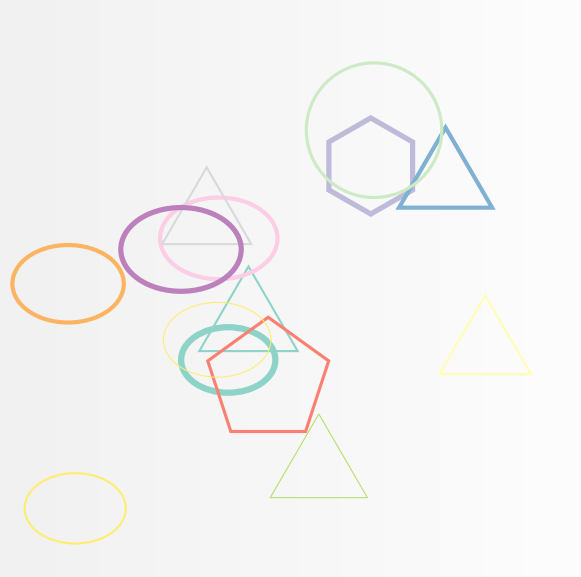[{"shape": "triangle", "thickness": 1, "radius": 0.49, "center": [0.427, 0.44]}, {"shape": "oval", "thickness": 3, "radius": 0.41, "center": [0.393, 0.376]}, {"shape": "triangle", "thickness": 1, "radius": 0.45, "center": [0.835, 0.397]}, {"shape": "hexagon", "thickness": 2.5, "radius": 0.42, "center": [0.638, 0.712]}, {"shape": "pentagon", "thickness": 1.5, "radius": 0.55, "center": [0.461, 0.34]}, {"shape": "triangle", "thickness": 2, "radius": 0.46, "center": [0.767, 0.686]}, {"shape": "oval", "thickness": 2, "radius": 0.48, "center": [0.117, 0.508]}, {"shape": "triangle", "thickness": 0.5, "radius": 0.48, "center": [0.549, 0.186]}, {"shape": "oval", "thickness": 2, "radius": 0.51, "center": [0.376, 0.586]}, {"shape": "triangle", "thickness": 1, "radius": 0.44, "center": [0.356, 0.621]}, {"shape": "oval", "thickness": 2.5, "radius": 0.52, "center": [0.311, 0.567]}, {"shape": "circle", "thickness": 1.5, "radius": 0.58, "center": [0.644, 0.774]}, {"shape": "oval", "thickness": 1, "radius": 0.44, "center": [0.129, 0.119]}, {"shape": "oval", "thickness": 0.5, "radius": 0.46, "center": [0.374, 0.411]}]